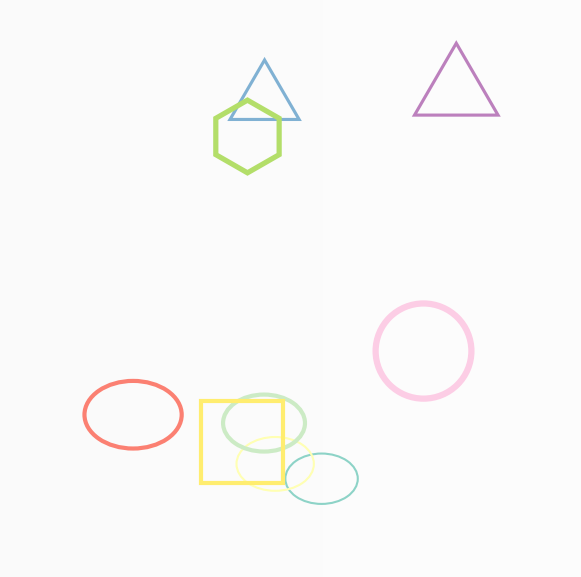[{"shape": "oval", "thickness": 1, "radius": 0.31, "center": [0.553, 0.17]}, {"shape": "oval", "thickness": 1, "radius": 0.33, "center": [0.473, 0.196]}, {"shape": "oval", "thickness": 2, "radius": 0.42, "center": [0.229, 0.281]}, {"shape": "triangle", "thickness": 1.5, "radius": 0.34, "center": [0.455, 0.827]}, {"shape": "hexagon", "thickness": 2.5, "radius": 0.31, "center": [0.426, 0.763]}, {"shape": "circle", "thickness": 3, "radius": 0.41, "center": [0.729, 0.391]}, {"shape": "triangle", "thickness": 1.5, "radius": 0.41, "center": [0.785, 0.841]}, {"shape": "oval", "thickness": 2, "radius": 0.35, "center": [0.454, 0.267]}, {"shape": "square", "thickness": 2, "radius": 0.35, "center": [0.416, 0.234]}]